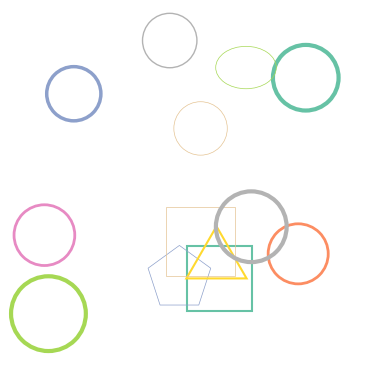[{"shape": "circle", "thickness": 3, "radius": 0.43, "center": [0.794, 0.798]}, {"shape": "square", "thickness": 1.5, "radius": 0.42, "center": [0.57, 0.277]}, {"shape": "circle", "thickness": 2, "radius": 0.39, "center": [0.775, 0.341]}, {"shape": "circle", "thickness": 2.5, "radius": 0.35, "center": [0.192, 0.757]}, {"shape": "pentagon", "thickness": 0.5, "radius": 0.43, "center": [0.466, 0.277]}, {"shape": "circle", "thickness": 2, "radius": 0.39, "center": [0.115, 0.389]}, {"shape": "circle", "thickness": 3, "radius": 0.49, "center": [0.126, 0.185]}, {"shape": "oval", "thickness": 0.5, "radius": 0.39, "center": [0.639, 0.825]}, {"shape": "triangle", "thickness": 1.5, "radius": 0.45, "center": [0.562, 0.322]}, {"shape": "square", "thickness": 0.5, "radius": 0.45, "center": [0.521, 0.374]}, {"shape": "circle", "thickness": 0.5, "radius": 0.35, "center": [0.521, 0.666]}, {"shape": "circle", "thickness": 3, "radius": 0.46, "center": [0.653, 0.411]}, {"shape": "circle", "thickness": 1, "radius": 0.35, "center": [0.441, 0.895]}]